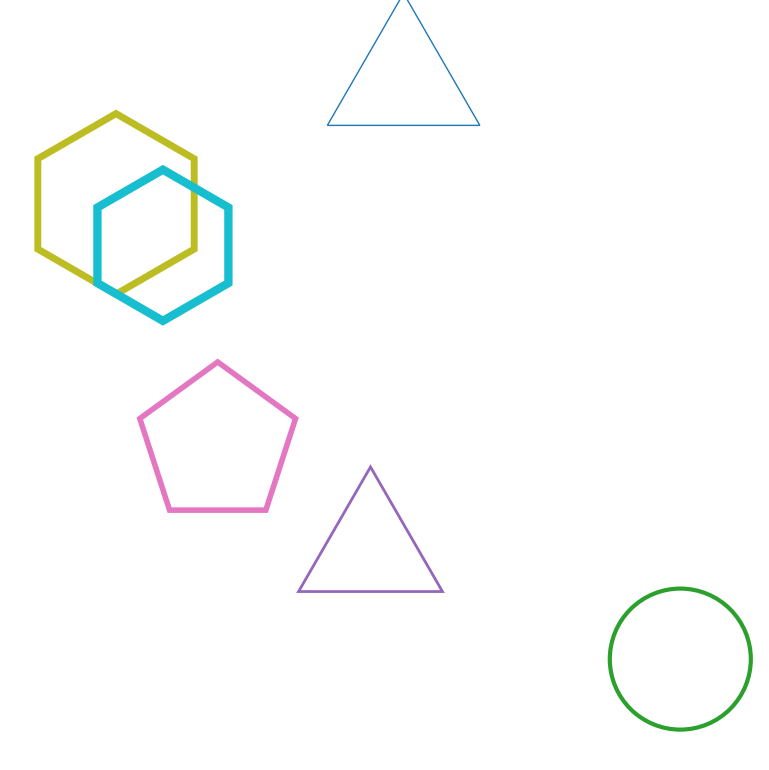[{"shape": "triangle", "thickness": 0.5, "radius": 0.57, "center": [0.524, 0.894]}, {"shape": "circle", "thickness": 1.5, "radius": 0.46, "center": [0.884, 0.144]}, {"shape": "triangle", "thickness": 1, "radius": 0.54, "center": [0.481, 0.286]}, {"shape": "pentagon", "thickness": 2, "radius": 0.53, "center": [0.283, 0.424]}, {"shape": "hexagon", "thickness": 2.5, "radius": 0.59, "center": [0.151, 0.735]}, {"shape": "hexagon", "thickness": 3, "radius": 0.49, "center": [0.212, 0.681]}]